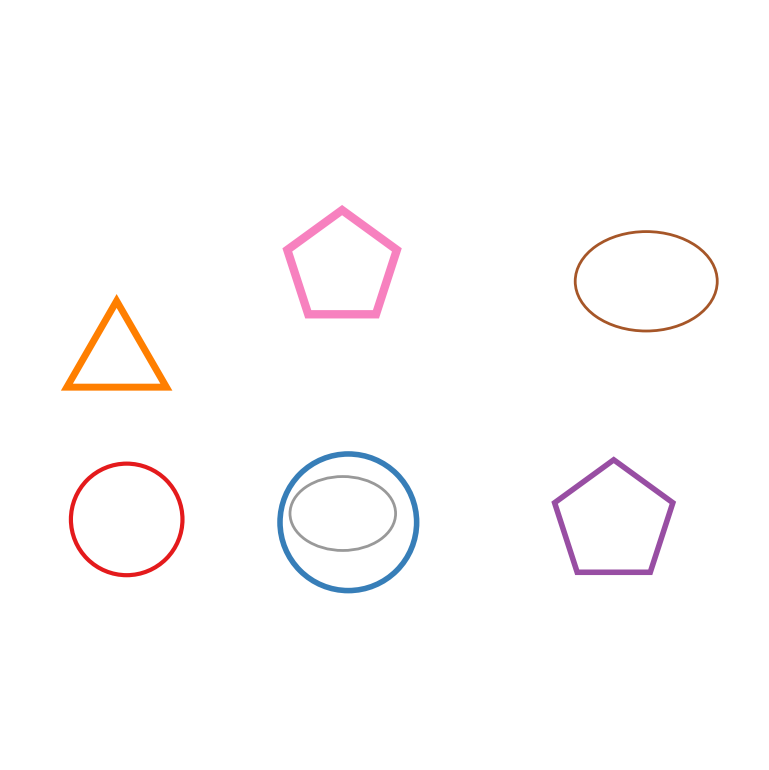[{"shape": "circle", "thickness": 1.5, "radius": 0.36, "center": [0.165, 0.325]}, {"shape": "circle", "thickness": 2, "radius": 0.44, "center": [0.452, 0.322]}, {"shape": "pentagon", "thickness": 2, "radius": 0.4, "center": [0.797, 0.322]}, {"shape": "triangle", "thickness": 2.5, "radius": 0.37, "center": [0.151, 0.534]}, {"shape": "oval", "thickness": 1, "radius": 0.46, "center": [0.839, 0.635]}, {"shape": "pentagon", "thickness": 3, "radius": 0.37, "center": [0.444, 0.652]}, {"shape": "oval", "thickness": 1, "radius": 0.34, "center": [0.445, 0.333]}]